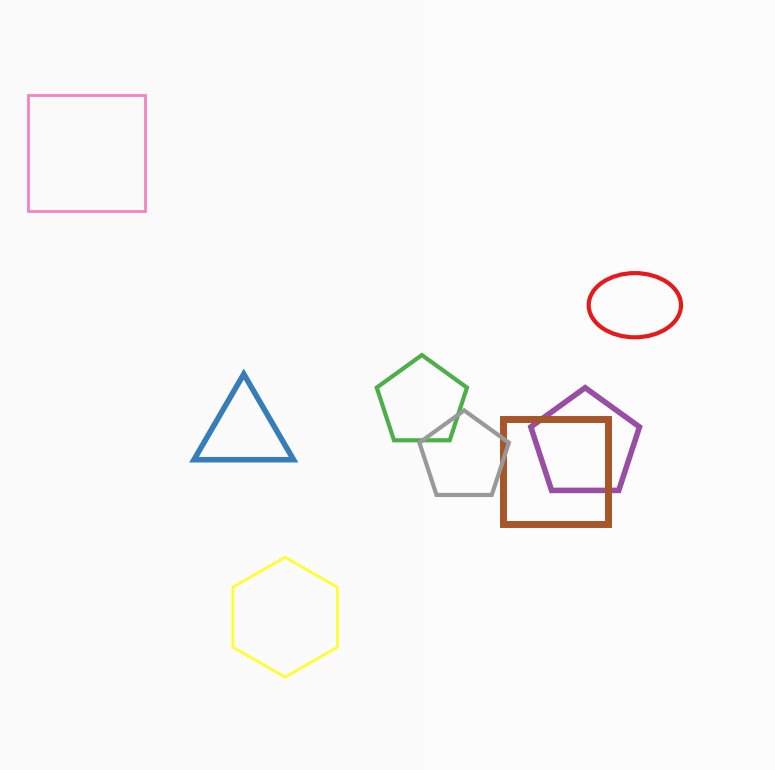[{"shape": "oval", "thickness": 1.5, "radius": 0.3, "center": [0.819, 0.604]}, {"shape": "triangle", "thickness": 2, "radius": 0.37, "center": [0.315, 0.44]}, {"shape": "pentagon", "thickness": 1.5, "radius": 0.31, "center": [0.544, 0.478]}, {"shape": "pentagon", "thickness": 2, "radius": 0.37, "center": [0.755, 0.423]}, {"shape": "hexagon", "thickness": 1, "radius": 0.39, "center": [0.368, 0.198]}, {"shape": "square", "thickness": 2.5, "radius": 0.34, "center": [0.717, 0.388]}, {"shape": "square", "thickness": 1, "radius": 0.38, "center": [0.112, 0.802]}, {"shape": "pentagon", "thickness": 1.5, "radius": 0.3, "center": [0.599, 0.406]}]